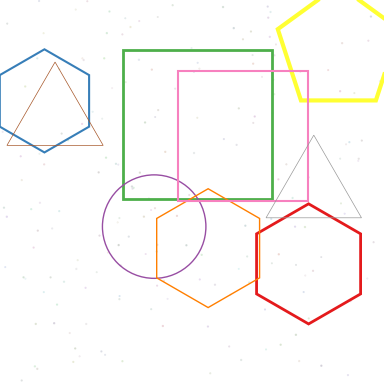[{"shape": "hexagon", "thickness": 2, "radius": 0.78, "center": [0.802, 0.315]}, {"shape": "hexagon", "thickness": 1.5, "radius": 0.67, "center": [0.115, 0.738]}, {"shape": "square", "thickness": 2, "radius": 0.97, "center": [0.514, 0.676]}, {"shape": "circle", "thickness": 1, "radius": 0.67, "center": [0.4, 0.411]}, {"shape": "hexagon", "thickness": 1, "radius": 0.77, "center": [0.541, 0.355]}, {"shape": "pentagon", "thickness": 3, "radius": 0.83, "center": [0.879, 0.873]}, {"shape": "triangle", "thickness": 0.5, "radius": 0.72, "center": [0.143, 0.695]}, {"shape": "square", "thickness": 1.5, "radius": 0.84, "center": [0.63, 0.648]}, {"shape": "triangle", "thickness": 0.5, "radius": 0.72, "center": [0.815, 0.506]}]